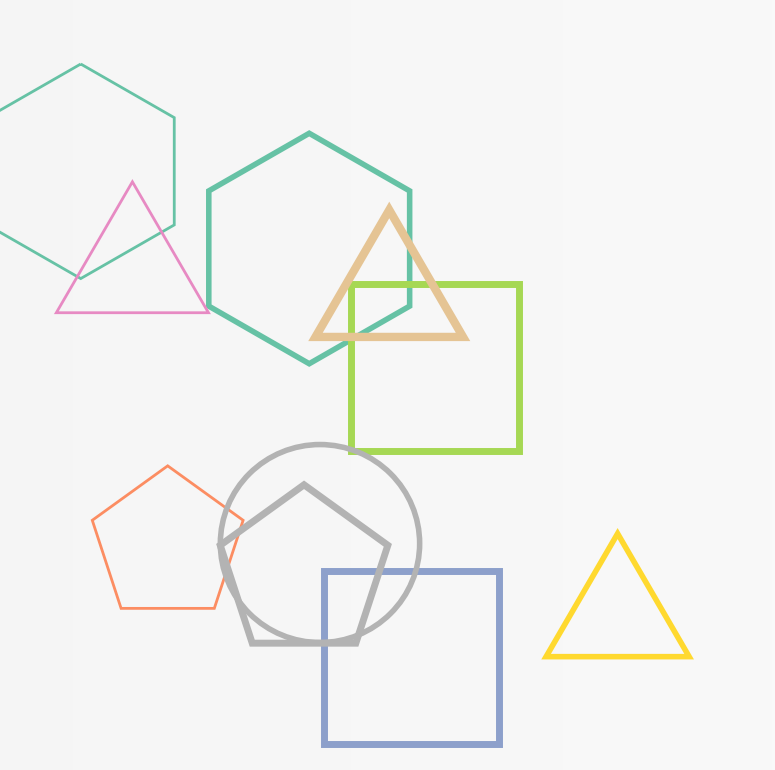[{"shape": "hexagon", "thickness": 2, "radius": 0.75, "center": [0.399, 0.677]}, {"shape": "hexagon", "thickness": 1, "radius": 0.7, "center": [0.104, 0.778]}, {"shape": "pentagon", "thickness": 1, "radius": 0.51, "center": [0.216, 0.293]}, {"shape": "square", "thickness": 2.5, "radius": 0.56, "center": [0.531, 0.146]}, {"shape": "triangle", "thickness": 1, "radius": 0.57, "center": [0.171, 0.651]}, {"shape": "square", "thickness": 2.5, "radius": 0.54, "center": [0.561, 0.522]}, {"shape": "triangle", "thickness": 2, "radius": 0.53, "center": [0.797, 0.2]}, {"shape": "triangle", "thickness": 3, "radius": 0.55, "center": [0.502, 0.617]}, {"shape": "pentagon", "thickness": 2.5, "radius": 0.57, "center": [0.392, 0.257]}, {"shape": "circle", "thickness": 2, "radius": 0.64, "center": [0.413, 0.294]}]